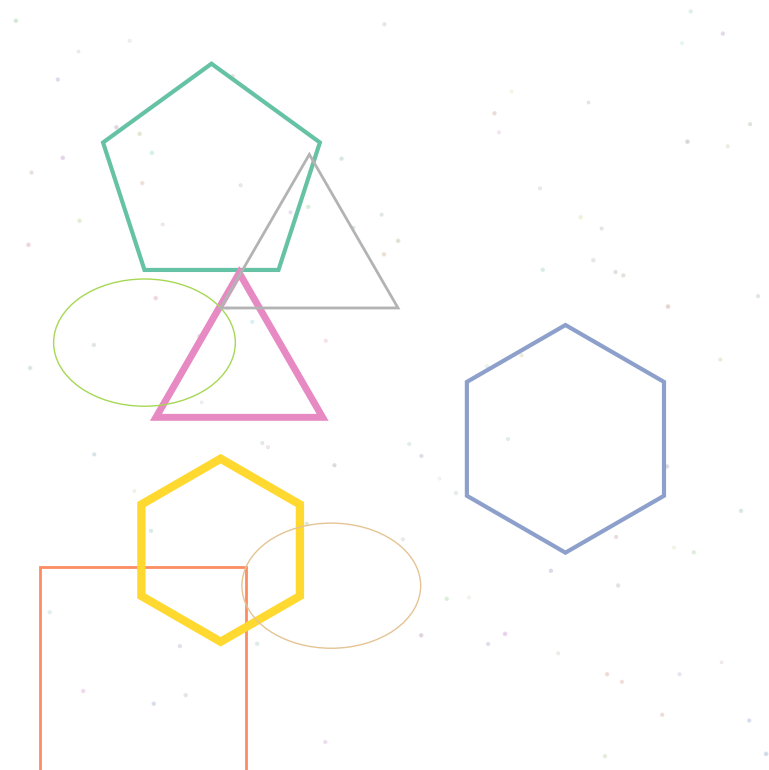[{"shape": "pentagon", "thickness": 1.5, "radius": 0.74, "center": [0.275, 0.769]}, {"shape": "square", "thickness": 1, "radius": 0.67, "center": [0.185, 0.13]}, {"shape": "hexagon", "thickness": 1.5, "radius": 0.74, "center": [0.734, 0.43]}, {"shape": "triangle", "thickness": 2.5, "radius": 0.62, "center": [0.311, 0.52]}, {"shape": "oval", "thickness": 0.5, "radius": 0.59, "center": [0.188, 0.555]}, {"shape": "hexagon", "thickness": 3, "radius": 0.59, "center": [0.287, 0.285]}, {"shape": "oval", "thickness": 0.5, "radius": 0.58, "center": [0.43, 0.239]}, {"shape": "triangle", "thickness": 1, "radius": 0.66, "center": [0.402, 0.667]}]